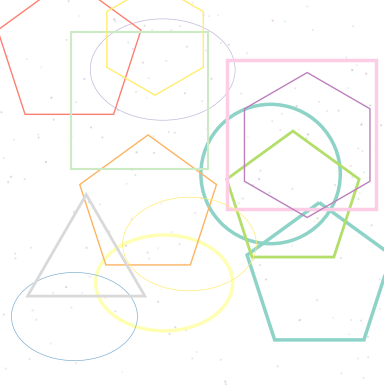[{"shape": "pentagon", "thickness": 2.5, "radius": 0.99, "center": [0.829, 0.277]}, {"shape": "circle", "thickness": 2.5, "radius": 0.91, "center": [0.703, 0.548]}, {"shape": "oval", "thickness": 2.5, "radius": 0.89, "center": [0.426, 0.265]}, {"shape": "oval", "thickness": 0.5, "radius": 0.94, "center": [0.423, 0.819]}, {"shape": "pentagon", "thickness": 1, "radius": 0.98, "center": [0.18, 0.861]}, {"shape": "oval", "thickness": 0.5, "radius": 0.82, "center": [0.193, 0.178]}, {"shape": "pentagon", "thickness": 1, "radius": 0.93, "center": [0.385, 0.463]}, {"shape": "pentagon", "thickness": 2, "radius": 0.9, "center": [0.761, 0.479]}, {"shape": "square", "thickness": 2.5, "radius": 0.97, "center": [0.783, 0.65]}, {"shape": "triangle", "thickness": 2, "radius": 0.88, "center": [0.224, 0.319]}, {"shape": "hexagon", "thickness": 1, "radius": 0.94, "center": [0.798, 0.623]}, {"shape": "square", "thickness": 1.5, "radius": 0.89, "center": [0.362, 0.739]}, {"shape": "oval", "thickness": 0.5, "radius": 0.87, "center": [0.492, 0.366]}, {"shape": "hexagon", "thickness": 1, "radius": 0.72, "center": [0.403, 0.898]}]